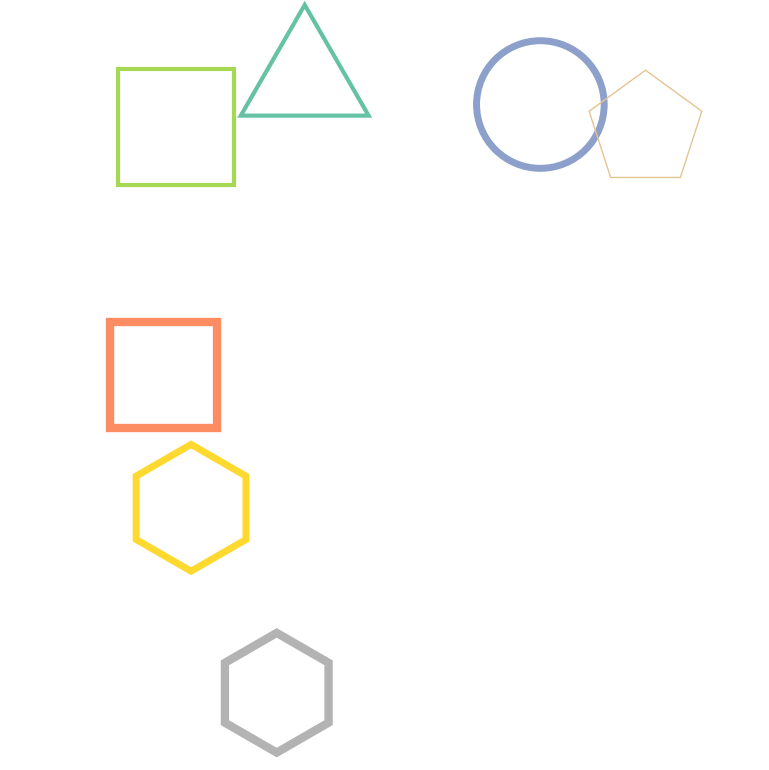[{"shape": "triangle", "thickness": 1.5, "radius": 0.48, "center": [0.396, 0.898]}, {"shape": "square", "thickness": 3, "radius": 0.35, "center": [0.212, 0.513]}, {"shape": "circle", "thickness": 2.5, "radius": 0.41, "center": [0.702, 0.864]}, {"shape": "square", "thickness": 1.5, "radius": 0.38, "center": [0.229, 0.835]}, {"shape": "hexagon", "thickness": 2.5, "radius": 0.41, "center": [0.248, 0.341]}, {"shape": "pentagon", "thickness": 0.5, "radius": 0.38, "center": [0.838, 0.832]}, {"shape": "hexagon", "thickness": 3, "radius": 0.39, "center": [0.359, 0.1]}]